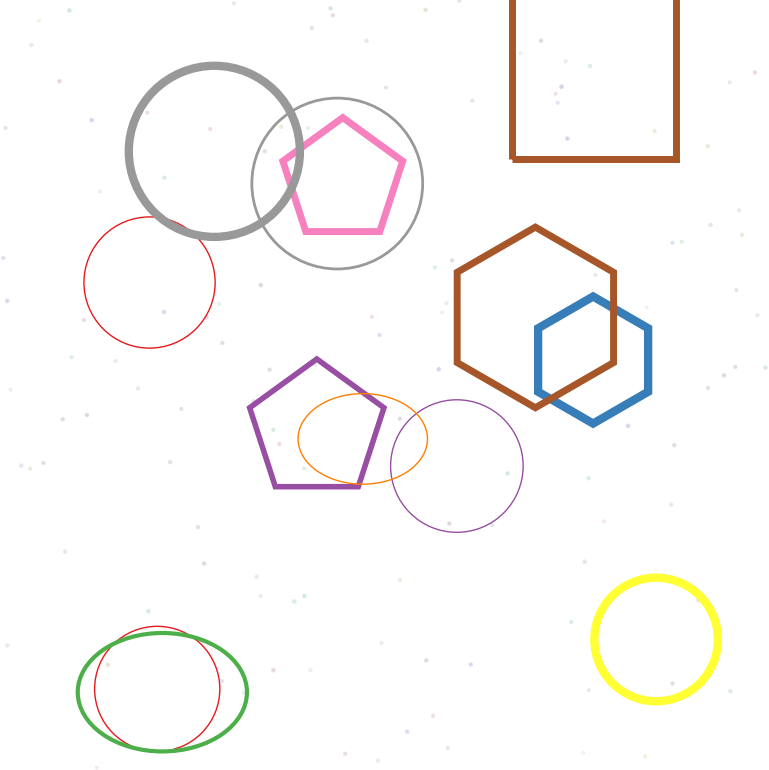[{"shape": "circle", "thickness": 0.5, "radius": 0.41, "center": [0.204, 0.105]}, {"shape": "circle", "thickness": 0.5, "radius": 0.43, "center": [0.194, 0.633]}, {"shape": "hexagon", "thickness": 3, "radius": 0.41, "center": [0.77, 0.532]}, {"shape": "oval", "thickness": 1.5, "radius": 0.55, "center": [0.211, 0.101]}, {"shape": "circle", "thickness": 0.5, "radius": 0.43, "center": [0.593, 0.395]}, {"shape": "pentagon", "thickness": 2, "radius": 0.46, "center": [0.411, 0.442]}, {"shape": "oval", "thickness": 0.5, "radius": 0.42, "center": [0.471, 0.43]}, {"shape": "circle", "thickness": 3, "radius": 0.4, "center": [0.852, 0.169]}, {"shape": "square", "thickness": 2.5, "radius": 0.53, "center": [0.772, 0.9]}, {"shape": "hexagon", "thickness": 2.5, "radius": 0.59, "center": [0.695, 0.588]}, {"shape": "pentagon", "thickness": 2.5, "radius": 0.41, "center": [0.445, 0.765]}, {"shape": "circle", "thickness": 3, "radius": 0.56, "center": [0.278, 0.803]}, {"shape": "circle", "thickness": 1, "radius": 0.55, "center": [0.438, 0.762]}]